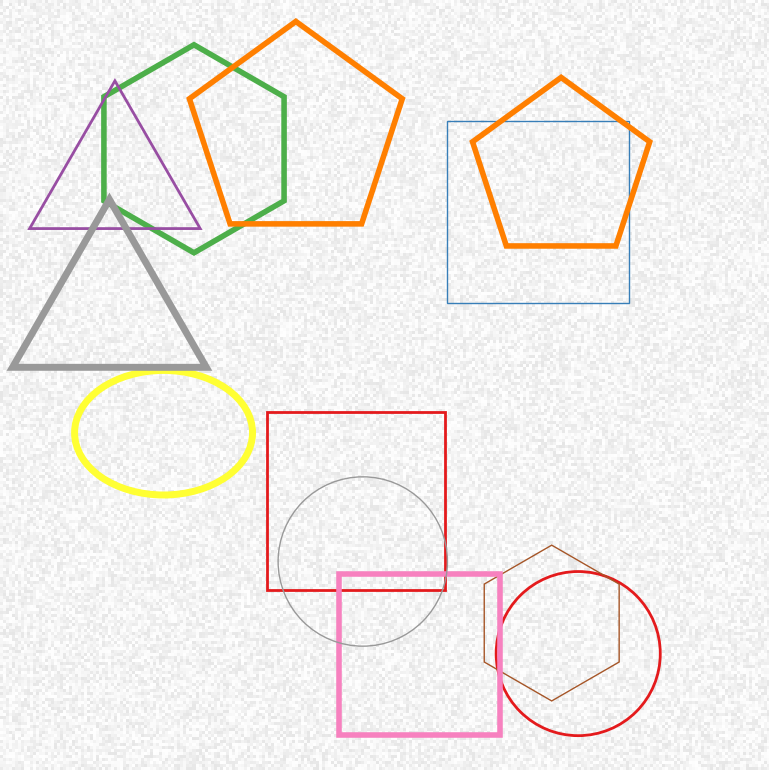[{"shape": "square", "thickness": 1, "radius": 0.58, "center": [0.462, 0.349]}, {"shape": "circle", "thickness": 1, "radius": 0.53, "center": [0.751, 0.151]}, {"shape": "square", "thickness": 0.5, "radius": 0.59, "center": [0.698, 0.725]}, {"shape": "hexagon", "thickness": 2, "radius": 0.68, "center": [0.252, 0.807]}, {"shape": "triangle", "thickness": 1, "radius": 0.64, "center": [0.149, 0.767]}, {"shape": "pentagon", "thickness": 2, "radius": 0.6, "center": [0.729, 0.778]}, {"shape": "pentagon", "thickness": 2, "radius": 0.73, "center": [0.384, 0.827]}, {"shape": "oval", "thickness": 2.5, "radius": 0.58, "center": [0.212, 0.438]}, {"shape": "hexagon", "thickness": 0.5, "radius": 0.51, "center": [0.716, 0.191]}, {"shape": "square", "thickness": 2, "radius": 0.52, "center": [0.545, 0.15]}, {"shape": "triangle", "thickness": 2.5, "radius": 0.73, "center": [0.142, 0.596]}, {"shape": "circle", "thickness": 0.5, "radius": 0.55, "center": [0.471, 0.271]}]